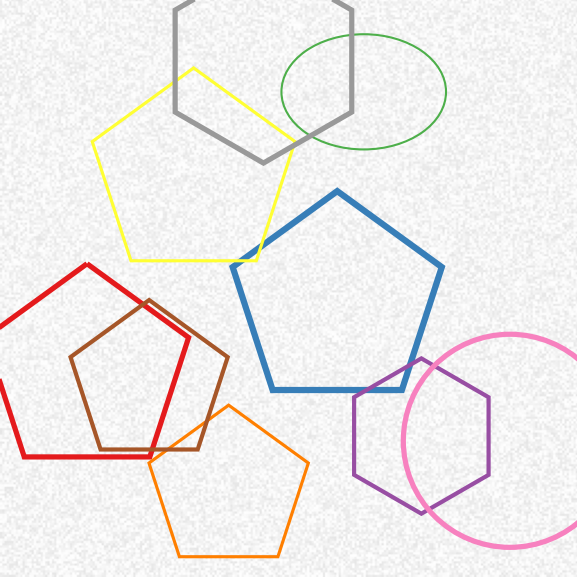[{"shape": "pentagon", "thickness": 2.5, "radius": 0.92, "center": [0.151, 0.358]}, {"shape": "pentagon", "thickness": 3, "radius": 0.95, "center": [0.584, 0.478]}, {"shape": "oval", "thickness": 1, "radius": 0.71, "center": [0.63, 0.84]}, {"shape": "hexagon", "thickness": 2, "radius": 0.67, "center": [0.73, 0.244]}, {"shape": "pentagon", "thickness": 1.5, "radius": 0.73, "center": [0.396, 0.152]}, {"shape": "pentagon", "thickness": 1.5, "radius": 0.92, "center": [0.335, 0.697]}, {"shape": "pentagon", "thickness": 2, "radius": 0.72, "center": [0.258, 0.337]}, {"shape": "circle", "thickness": 2.5, "radius": 0.92, "center": [0.883, 0.236]}, {"shape": "hexagon", "thickness": 2.5, "radius": 0.88, "center": [0.456, 0.893]}]